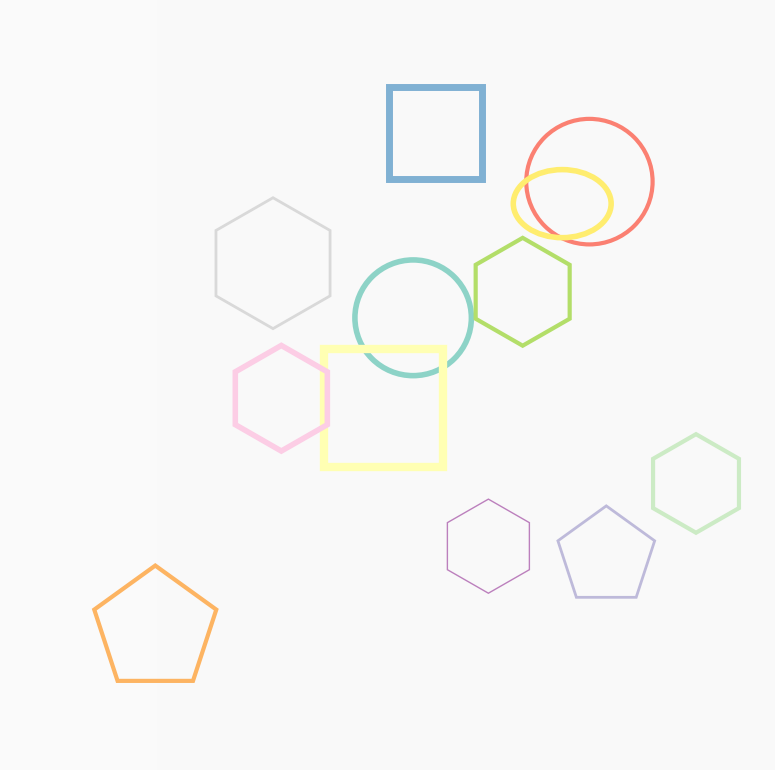[{"shape": "circle", "thickness": 2, "radius": 0.38, "center": [0.533, 0.587]}, {"shape": "square", "thickness": 3, "radius": 0.38, "center": [0.495, 0.47]}, {"shape": "pentagon", "thickness": 1, "radius": 0.33, "center": [0.782, 0.277]}, {"shape": "circle", "thickness": 1.5, "radius": 0.41, "center": [0.761, 0.764]}, {"shape": "square", "thickness": 2.5, "radius": 0.3, "center": [0.562, 0.827]}, {"shape": "pentagon", "thickness": 1.5, "radius": 0.41, "center": [0.2, 0.183]}, {"shape": "hexagon", "thickness": 1.5, "radius": 0.35, "center": [0.674, 0.621]}, {"shape": "hexagon", "thickness": 2, "radius": 0.34, "center": [0.363, 0.483]}, {"shape": "hexagon", "thickness": 1, "radius": 0.42, "center": [0.352, 0.658]}, {"shape": "hexagon", "thickness": 0.5, "radius": 0.31, "center": [0.63, 0.291]}, {"shape": "hexagon", "thickness": 1.5, "radius": 0.32, "center": [0.898, 0.372]}, {"shape": "oval", "thickness": 2, "radius": 0.32, "center": [0.725, 0.736]}]